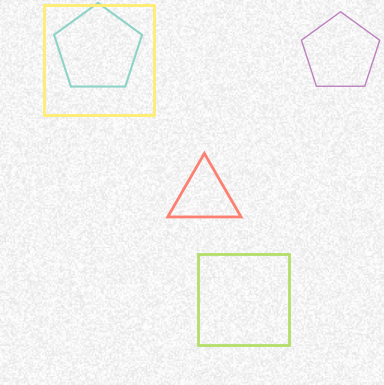[{"shape": "pentagon", "thickness": 1.5, "radius": 0.6, "center": [0.255, 0.872]}, {"shape": "triangle", "thickness": 2, "radius": 0.55, "center": [0.531, 0.492]}, {"shape": "square", "thickness": 2, "radius": 0.59, "center": [0.633, 0.222]}, {"shape": "pentagon", "thickness": 1, "radius": 0.53, "center": [0.885, 0.862]}, {"shape": "square", "thickness": 2, "radius": 0.72, "center": [0.257, 0.844]}]